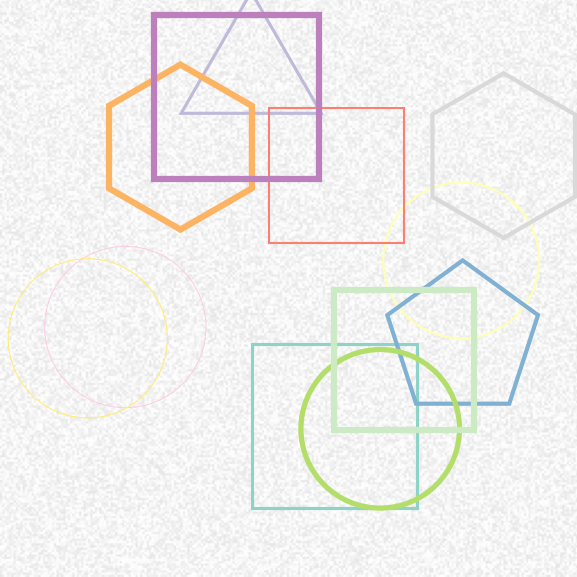[{"shape": "square", "thickness": 1.5, "radius": 0.71, "center": [0.579, 0.262]}, {"shape": "circle", "thickness": 1, "radius": 0.68, "center": [0.799, 0.548]}, {"shape": "triangle", "thickness": 1.5, "radius": 0.7, "center": [0.435, 0.873]}, {"shape": "square", "thickness": 1, "radius": 0.58, "center": [0.582, 0.695]}, {"shape": "pentagon", "thickness": 2, "radius": 0.69, "center": [0.801, 0.411]}, {"shape": "hexagon", "thickness": 3, "radius": 0.71, "center": [0.312, 0.744]}, {"shape": "circle", "thickness": 2.5, "radius": 0.69, "center": [0.658, 0.257]}, {"shape": "circle", "thickness": 0.5, "radius": 0.7, "center": [0.217, 0.433]}, {"shape": "hexagon", "thickness": 2, "radius": 0.71, "center": [0.872, 0.73]}, {"shape": "square", "thickness": 3, "radius": 0.71, "center": [0.41, 0.831]}, {"shape": "square", "thickness": 3, "radius": 0.61, "center": [0.7, 0.375]}, {"shape": "circle", "thickness": 0.5, "radius": 0.69, "center": [0.152, 0.413]}]